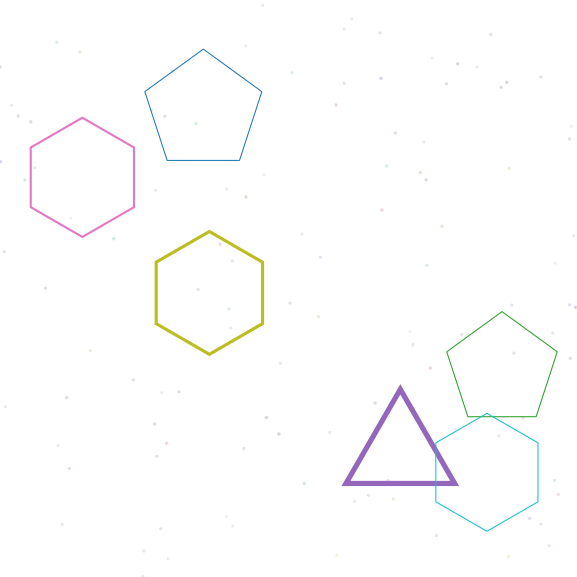[{"shape": "pentagon", "thickness": 0.5, "radius": 0.53, "center": [0.352, 0.808]}, {"shape": "pentagon", "thickness": 0.5, "radius": 0.5, "center": [0.869, 0.359]}, {"shape": "triangle", "thickness": 2.5, "radius": 0.54, "center": [0.693, 0.216]}, {"shape": "hexagon", "thickness": 1, "radius": 0.52, "center": [0.143, 0.692]}, {"shape": "hexagon", "thickness": 1.5, "radius": 0.53, "center": [0.363, 0.492]}, {"shape": "hexagon", "thickness": 0.5, "radius": 0.51, "center": [0.843, 0.181]}]